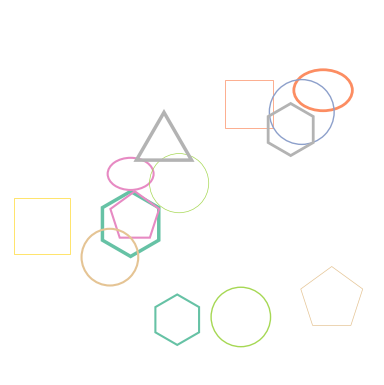[{"shape": "hexagon", "thickness": 1.5, "radius": 0.33, "center": [0.46, 0.17]}, {"shape": "hexagon", "thickness": 2.5, "radius": 0.42, "center": [0.339, 0.418]}, {"shape": "oval", "thickness": 2, "radius": 0.38, "center": [0.839, 0.766]}, {"shape": "square", "thickness": 0.5, "radius": 0.31, "center": [0.646, 0.729]}, {"shape": "circle", "thickness": 1, "radius": 0.42, "center": [0.784, 0.709]}, {"shape": "oval", "thickness": 1.5, "radius": 0.3, "center": [0.339, 0.548]}, {"shape": "pentagon", "thickness": 1.5, "radius": 0.33, "center": [0.35, 0.437]}, {"shape": "circle", "thickness": 1, "radius": 0.39, "center": [0.626, 0.177]}, {"shape": "circle", "thickness": 0.5, "radius": 0.38, "center": [0.465, 0.524]}, {"shape": "square", "thickness": 0.5, "radius": 0.36, "center": [0.108, 0.414]}, {"shape": "circle", "thickness": 1.5, "radius": 0.37, "center": [0.285, 0.332]}, {"shape": "pentagon", "thickness": 0.5, "radius": 0.42, "center": [0.862, 0.223]}, {"shape": "triangle", "thickness": 2.5, "radius": 0.41, "center": [0.426, 0.625]}, {"shape": "hexagon", "thickness": 2, "radius": 0.34, "center": [0.755, 0.664]}]